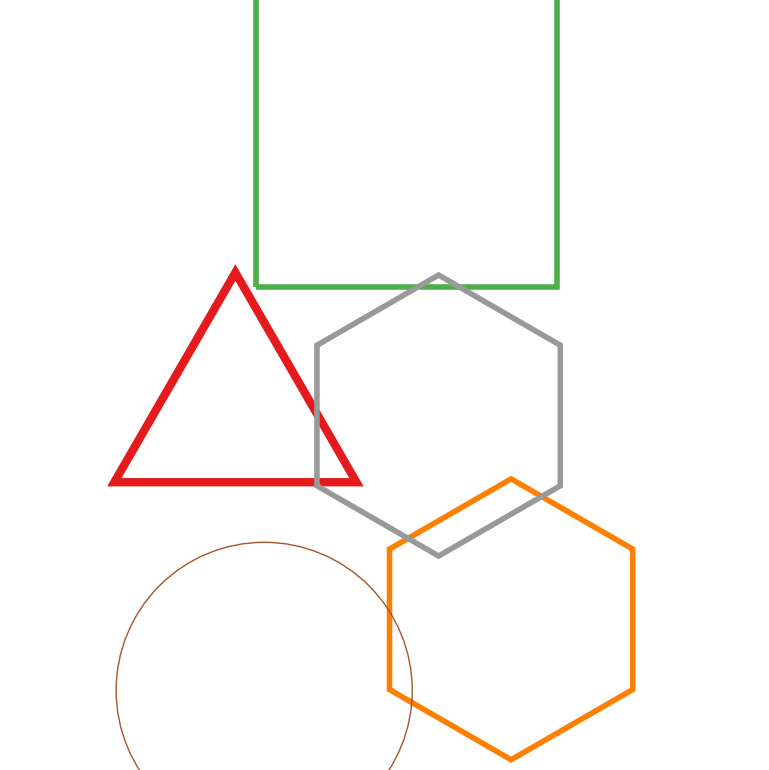[{"shape": "triangle", "thickness": 3, "radius": 0.91, "center": [0.306, 0.464]}, {"shape": "square", "thickness": 2, "radius": 0.98, "center": [0.528, 0.822]}, {"shape": "hexagon", "thickness": 2, "radius": 0.91, "center": [0.664, 0.196]}, {"shape": "circle", "thickness": 0.5, "radius": 0.96, "center": [0.343, 0.103]}, {"shape": "hexagon", "thickness": 2, "radius": 0.91, "center": [0.57, 0.46]}]